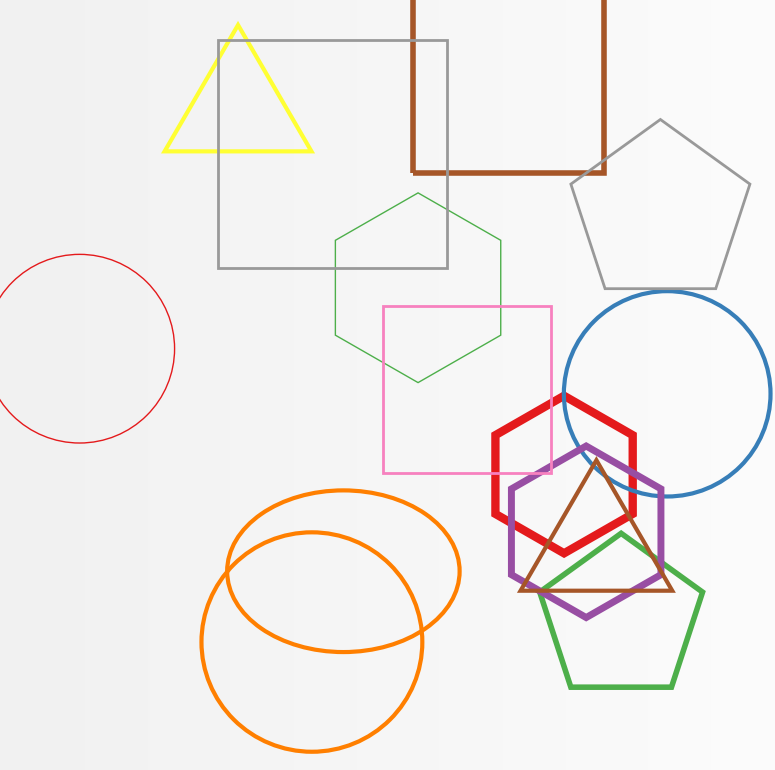[{"shape": "circle", "thickness": 0.5, "radius": 0.61, "center": [0.103, 0.547]}, {"shape": "hexagon", "thickness": 3, "radius": 0.51, "center": [0.728, 0.384]}, {"shape": "circle", "thickness": 1.5, "radius": 0.67, "center": [0.861, 0.489]}, {"shape": "pentagon", "thickness": 2, "radius": 0.55, "center": [0.801, 0.197]}, {"shape": "hexagon", "thickness": 0.5, "radius": 0.62, "center": [0.539, 0.626]}, {"shape": "hexagon", "thickness": 2.5, "radius": 0.56, "center": [0.756, 0.309]}, {"shape": "circle", "thickness": 1.5, "radius": 0.71, "center": [0.402, 0.166]}, {"shape": "oval", "thickness": 1.5, "radius": 0.75, "center": [0.443, 0.258]}, {"shape": "triangle", "thickness": 1.5, "radius": 0.55, "center": [0.307, 0.858]}, {"shape": "square", "thickness": 2, "radius": 0.61, "center": [0.656, 0.898]}, {"shape": "triangle", "thickness": 1.5, "radius": 0.57, "center": [0.77, 0.289]}, {"shape": "square", "thickness": 1, "radius": 0.54, "center": [0.603, 0.494]}, {"shape": "square", "thickness": 1, "radius": 0.74, "center": [0.429, 0.8]}, {"shape": "pentagon", "thickness": 1, "radius": 0.61, "center": [0.852, 0.723]}]